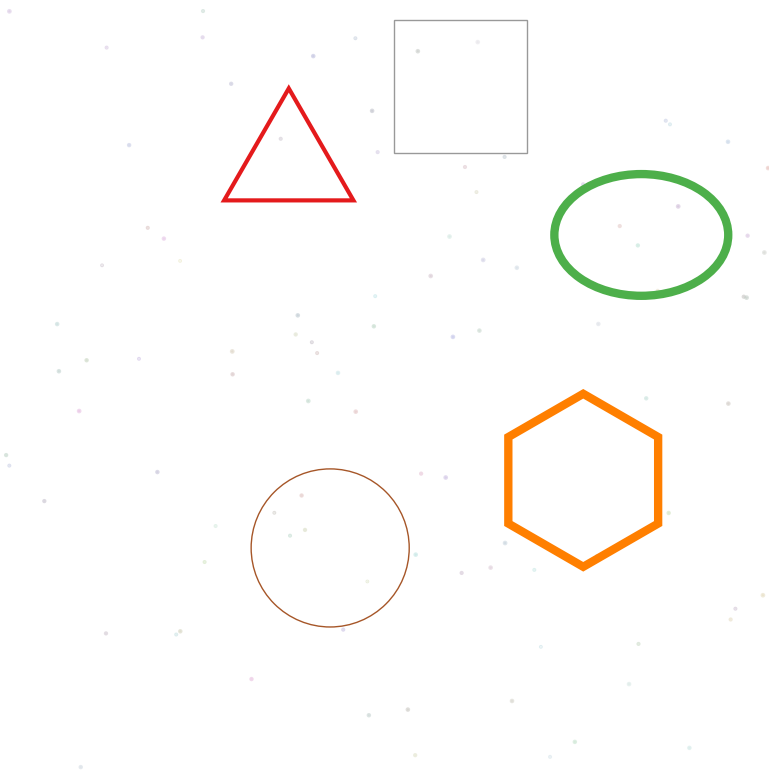[{"shape": "triangle", "thickness": 1.5, "radius": 0.48, "center": [0.375, 0.788]}, {"shape": "oval", "thickness": 3, "radius": 0.56, "center": [0.833, 0.695]}, {"shape": "hexagon", "thickness": 3, "radius": 0.56, "center": [0.757, 0.376]}, {"shape": "circle", "thickness": 0.5, "radius": 0.51, "center": [0.429, 0.288]}, {"shape": "square", "thickness": 0.5, "radius": 0.43, "center": [0.598, 0.888]}]